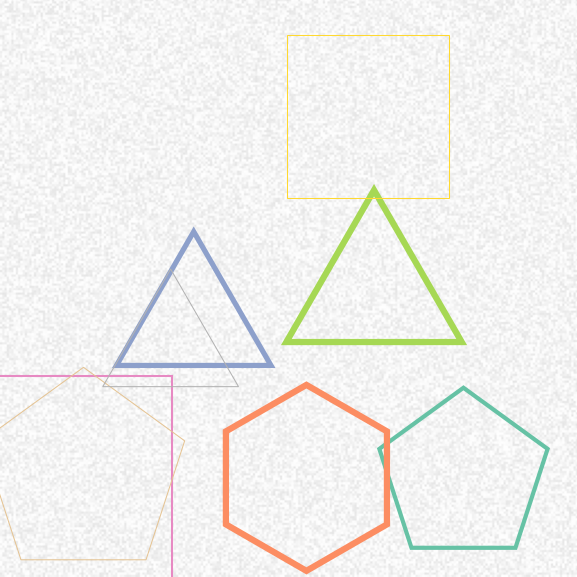[{"shape": "pentagon", "thickness": 2, "radius": 0.77, "center": [0.803, 0.175]}, {"shape": "hexagon", "thickness": 3, "radius": 0.81, "center": [0.531, 0.172]}, {"shape": "triangle", "thickness": 2.5, "radius": 0.77, "center": [0.335, 0.444]}, {"shape": "square", "thickness": 1, "radius": 0.94, "center": [0.111, 0.161]}, {"shape": "triangle", "thickness": 3, "radius": 0.88, "center": [0.648, 0.495]}, {"shape": "square", "thickness": 0.5, "radius": 0.7, "center": [0.637, 0.798]}, {"shape": "pentagon", "thickness": 0.5, "radius": 0.92, "center": [0.145, 0.179]}, {"shape": "triangle", "thickness": 0.5, "radius": 0.68, "center": [0.295, 0.397]}]